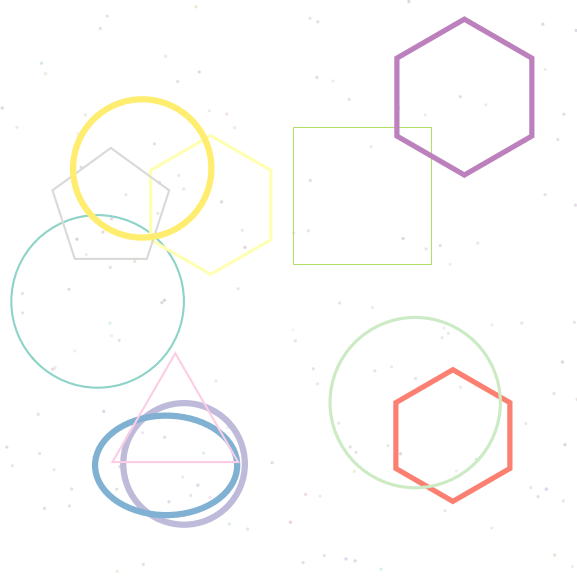[{"shape": "circle", "thickness": 1, "radius": 0.75, "center": [0.169, 0.477]}, {"shape": "hexagon", "thickness": 1.5, "radius": 0.6, "center": [0.365, 0.644]}, {"shape": "circle", "thickness": 3, "radius": 0.53, "center": [0.319, 0.196]}, {"shape": "hexagon", "thickness": 2.5, "radius": 0.57, "center": [0.784, 0.245]}, {"shape": "oval", "thickness": 3, "radius": 0.62, "center": [0.288, 0.193]}, {"shape": "square", "thickness": 0.5, "radius": 0.59, "center": [0.627, 0.661]}, {"shape": "triangle", "thickness": 1, "radius": 0.63, "center": [0.304, 0.262]}, {"shape": "pentagon", "thickness": 1, "radius": 0.53, "center": [0.192, 0.637]}, {"shape": "hexagon", "thickness": 2.5, "radius": 0.67, "center": [0.804, 0.831]}, {"shape": "circle", "thickness": 1.5, "radius": 0.74, "center": [0.719, 0.302]}, {"shape": "circle", "thickness": 3, "radius": 0.6, "center": [0.246, 0.707]}]